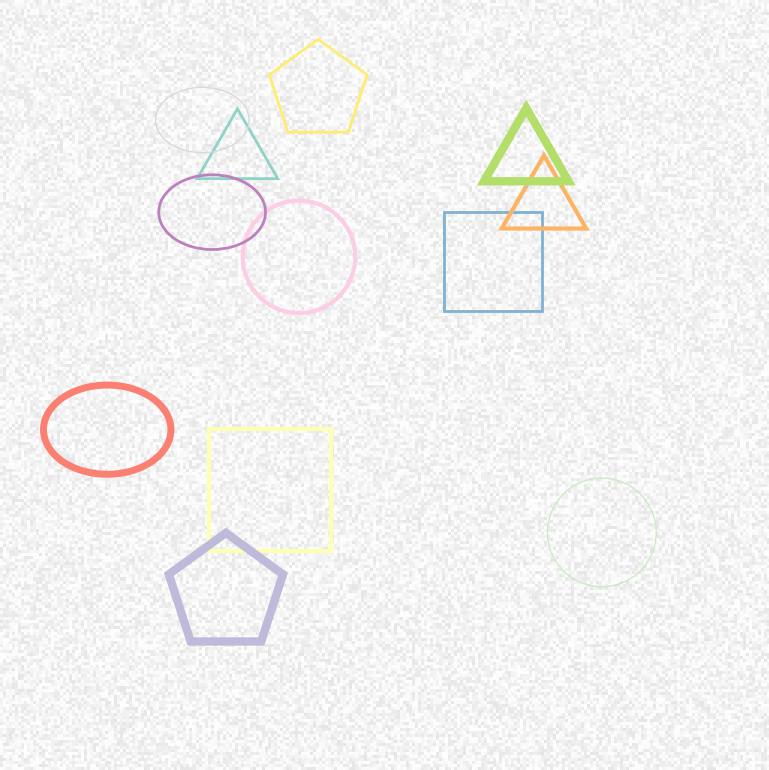[{"shape": "triangle", "thickness": 1, "radius": 0.3, "center": [0.308, 0.798]}, {"shape": "square", "thickness": 1.5, "radius": 0.39, "center": [0.35, 0.364]}, {"shape": "pentagon", "thickness": 3, "radius": 0.39, "center": [0.293, 0.23]}, {"shape": "oval", "thickness": 2.5, "radius": 0.41, "center": [0.139, 0.442]}, {"shape": "square", "thickness": 1, "radius": 0.32, "center": [0.64, 0.66]}, {"shape": "triangle", "thickness": 1.5, "radius": 0.32, "center": [0.706, 0.735]}, {"shape": "triangle", "thickness": 3, "radius": 0.32, "center": [0.683, 0.796]}, {"shape": "circle", "thickness": 1.5, "radius": 0.37, "center": [0.388, 0.666]}, {"shape": "oval", "thickness": 0.5, "radius": 0.3, "center": [0.263, 0.844]}, {"shape": "oval", "thickness": 1, "radius": 0.35, "center": [0.276, 0.724]}, {"shape": "circle", "thickness": 0.5, "radius": 0.35, "center": [0.782, 0.309]}, {"shape": "pentagon", "thickness": 1, "radius": 0.33, "center": [0.413, 0.882]}]